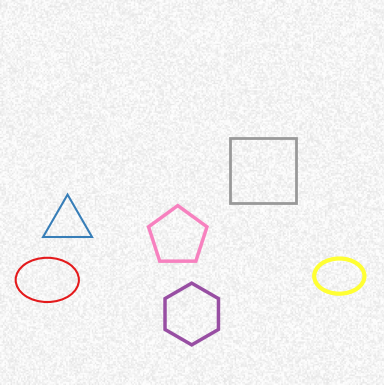[{"shape": "oval", "thickness": 1.5, "radius": 0.41, "center": [0.123, 0.273]}, {"shape": "triangle", "thickness": 1.5, "radius": 0.37, "center": [0.175, 0.421]}, {"shape": "hexagon", "thickness": 2.5, "radius": 0.4, "center": [0.498, 0.184]}, {"shape": "oval", "thickness": 3, "radius": 0.33, "center": [0.881, 0.283]}, {"shape": "pentagon", "thickness": 2.5, "radius": 0.4, "center": [0.462, 0.386]}, {"shape": "square", "thickness": 2, "radius": 0.42, "center": [0.683, 0.557]}]